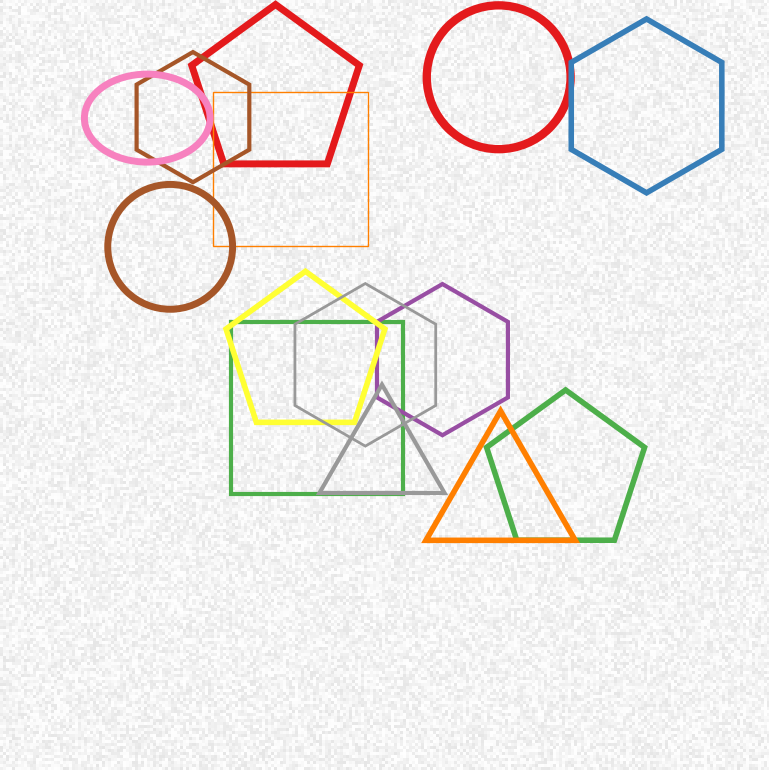[{"shape": "pentagon", "thickness": 2.5, "radius": 0.57, "center": [0.358, 0.88]}, {"shape": "circle", "thickness": 3, "radius": 0.47, "center": [0.648, 0.9]}, {"shape": "hexagon", "thickness": 2, "radius": 0.56, "center": [0.84, 0.862]}, {"shape": "square", "thickness": 1.5, "radius": 0.56, "center": [0.411, 0.47]}, {"shape": "pentagon", "thickness": 2, "radius": 0.54, "center": [0.735, 0.386]}, {"shape": "hexagon", "thickness": 1.5, "radius": 0.49, "center": [0.575, 0.533]}, {"shape": "triangle", "thickness": 2, "radius": 0.56, "center": [0.65, 0.354]}, {"shape": "square", "thickness": 0.5, "radius": 0.5, "center": [0.377, 0.781]}, {"shape": "pentagon", "thickness": 2, "radius": 0.54, "center": [0.397, 0.539]}, {"shape": "circle", "thickness": 2.5, "radius": 0.41, "center": [0.221, 0.679]}, {"shape": "hexagon", "thickness": 1.5, "radius": 0.42, "center": [0.251, 0.848]}, {"shape": "oval", "thickness": 2.5, "radius": 0.41, "center": [0.191, 0.847]}, {"shape": "hexagon", "thickness": 1, "radius": 0.53, "center": [0.474, 0.526]}, {"shape": "triangle", "thickness": 1.5, "radius": 0.47, "center": [0.496, 0.407]}]